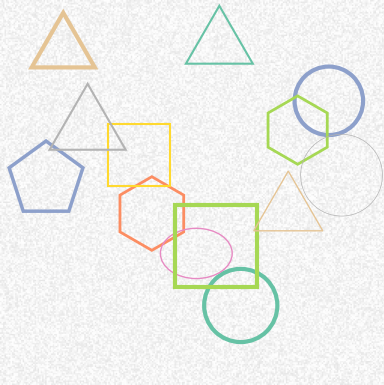[{"shape": "circle", "thickness": 3, "radius": 0.48, "center": [0.625, 0.207]}, {"shape": "triangle", "thickness": 1.5, "radius": 0.5, "center": [0.57, 0.885]}, {"shape": "hexagon", "thickness": 2, "radius": 0.48, "center": [0.394, 0.445]}, {"shape": "circle", "thickness": 3, "radius": 0.44, "center": [0.854, 0.738]}, {"shape": "pentagon", "thickness": 2.5, "radius": 0.5, "center": [0.12, 0.533]}, {"shape": "oval", "thickness": 1, "radius": 0.47, "center": [0.51, 0.342]}, {"shape": "square", "thickness": 3, "radius": 0.53, "center": [0.562, 0.36]}, {"shape": "hexagon", "thickness": 2, "radius": 0.44, "center": [0.773, 0.662]}, {"shape": "square", "thickness": 1.5, "radius": 0.41, "center": [0.361, 0.597]}, {"shape": "triangle", "thickness": 3, "radius": 0.47, "center": [0.164, 0.872]}, {"shape": "triangle", "thickness": 1, "radius": 0.52, "center": [0.749, 0.452]}, {"shape": "circle", "thickness": 0.5, "radius": 0.53, "center": [0.887, 0.545]}, {"shape": "triangle", "thickness": 1.5, "radius": 0.57, "center": [0.228, 0.668]}]